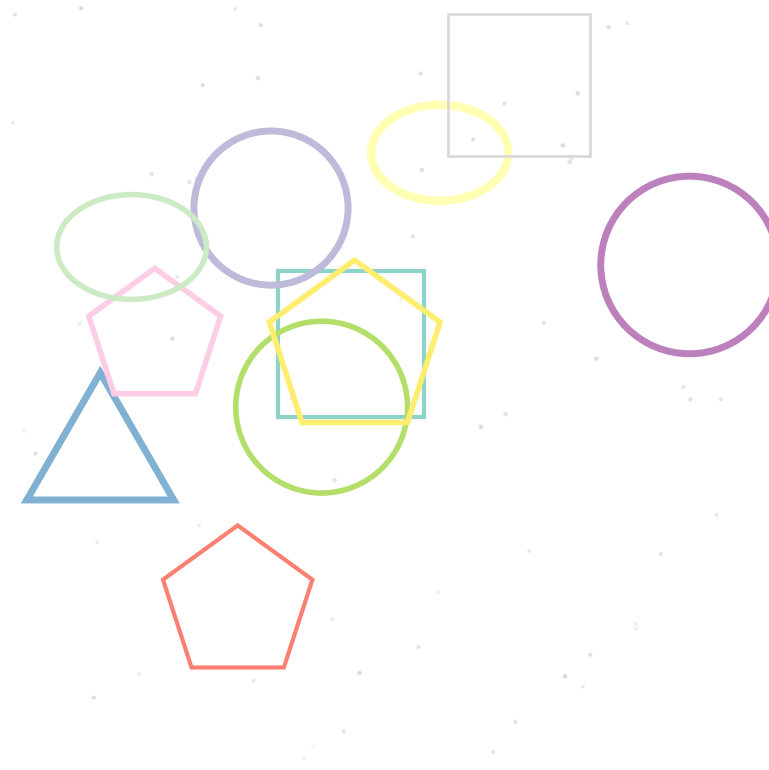[{"shape": "square", "thickness": 1.5, "radius": 0.47, "center": [0.456, 0.553]}, {"shape": "oval", "thickness": 3, "radius": 0.45, "center": [0.571, 0.802]}, {"shape": "circle", "thickness": 2.5, "radius": 0.5, "center": [0.352, 0.73]}, {"shape": "pentagon", "thickness": 1.5, "radius": 0.51, "center": [0.309, 0.216]}, {"shape": "triangle", "thickness": 2.5, "radius": 0.55, "center": [0.13, 0.406]}, {"shape": "circle", "thickness": 2, "radius": 0.56, "center": [0.418, 0.471]}, {"shape": "pentagon", "thickness": 2, "radius": 0.45, "center": [0.201, 0.562]}, {"shape": "square", "thickness": 1, "radius": 0.46, "center": [0.675, 0.89]}, {"shape": "circle", "thickness": 2.5, "radius": 0.58, "center": [0.895, 0.656]}, {"shape": "oval", "thickness": 2, "radius": 0.49, "center": [0.171, 0.679]}, {"shape": "pentagon", "thickness": 2, "radius": 0.58, "center": [0.461, 0.546]}]